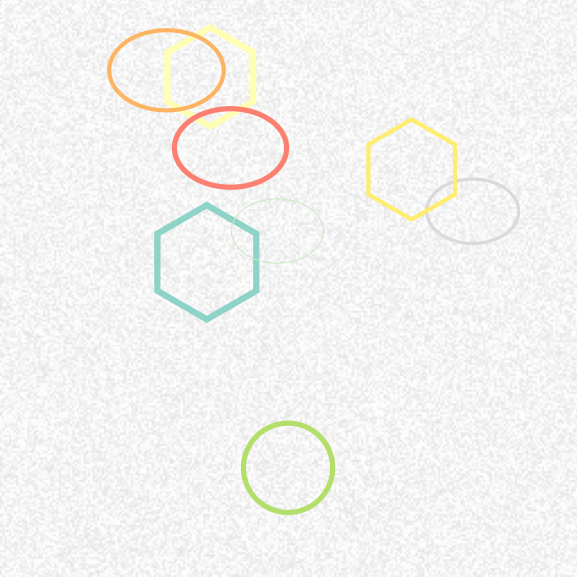[{"shape": "hexagon", "thickness": 3, "radius": 0.49, "center": [0.358, 0.545]}, {"shape": "hexagon", "thickness": 3, "radius": 0.43, "center": [0.364, 0.866]}, {"shape": "oval", "thickness": 2.5, "radius": 0.49, "center": [0.399, 0.743]}, {"shape": "oval", "thickness": 2, "radius": 0.5, "center": [0.288, 0.877]}, {"shape": "circle", "thickness": 2.5, "radius": 0.39, "center": [0.499, 0.189]}, {"shape": "oval", "thickness": 1.5, "radius": 0.4, "center": [0.819, 0.633]}, {"shape": "oval", "thickness": 0.5, "radius": 0.4, "center": [0.48, 0.599]}, {"shape": "hexagon", "thickness": 2, "radius": 0.43, "center": [0.713, 0.706]}]